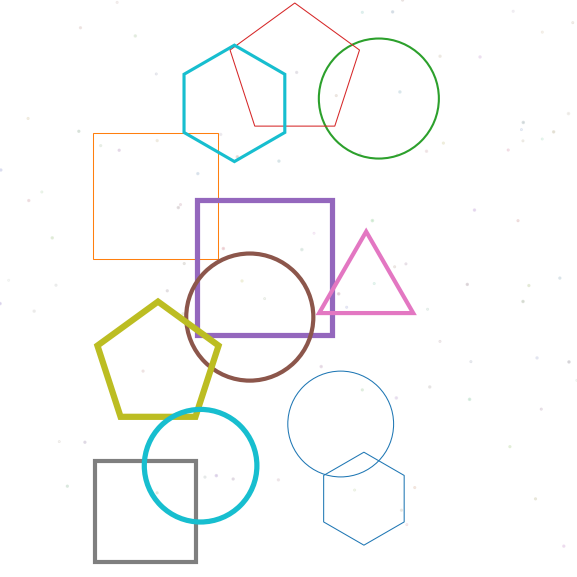[{"shape": "hexagon", "thickness": 0.5, "radius": 0.4, "center": [0.63, 0.136]}, {"shape": "circle", "thickness": 0.5, "radius": 0.46, "center": [0.59, 0.265]}, {"shape": "square", "thickness": 0.5, "radius": 0.54, "center": [0.269, 0.659]}, {"shape": "circle", "thickness": 1, "radius": 0.52, "center": [0.656, 0.829]}, {"shape": "pentagon", "thickness": 0.5, "radius": 0.59, "center": [0.51, 0.876]}, {"shape": "square", "thickness": 2.5, "radius": 0.59, "center": [0.458, 0.536]}, {"shape": "circle", "thickness": 2, "radius": 0.55, "center": [0.433, 0.45]}, {"shape": "triangle", "thickness": 2, "radius": 0.47, "center": [0.634, 0.504]}, {"shape": "square", "thickness": 2, "radius": 0.44, "center": [0.251, 0.114]}, {"shape": "pentagon", "thickness": 3, "radius": 0.55, "center": [0.274, 0.367]}, {"shape": "hexagon", "thickness": 1.5, "radius": 0.5, "center": [0.406, 0.82]}, {"shape": "circle", "thickness": 2.5, "radius": 0.49, "center": [0.347, 0.193]}]